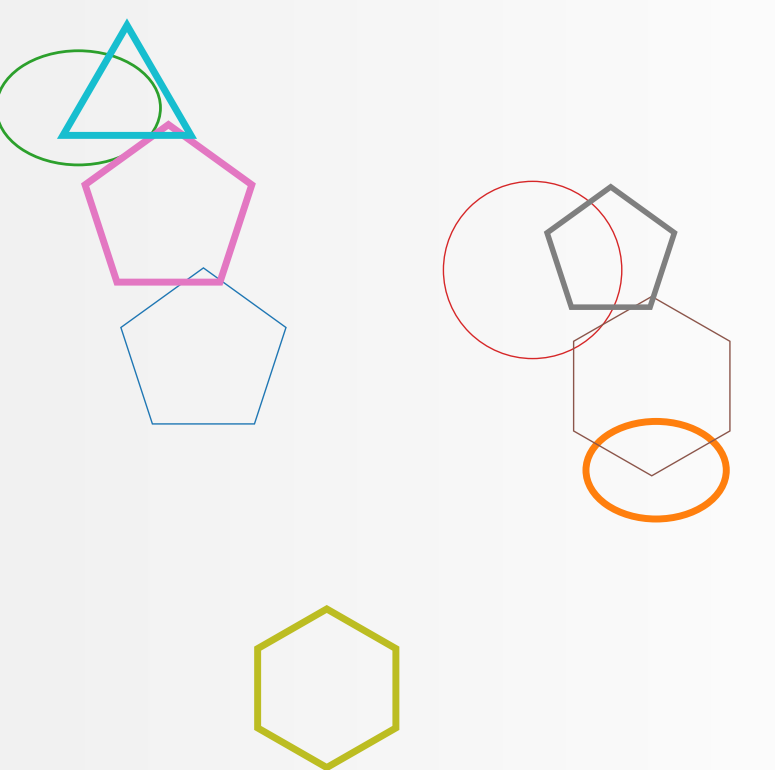[{"shape": "pentagon", "thickness": 0.5, "radius": 0.56, "center": [0.262, 0.54]}, {"shape": "oval", "thickness": 2.5, "radius": 0.45, "center": [0.847, 0.389]}, {"shape": "oval", "thickness": 1, "radius": 0.53, "center": [0.101, 0.86]}, {"shape": "circle", "thickness": 0.5, "radius": 0.58, "center": [0.687, 0.649]}, {"shape": "hexagon", "thickness": 0.5, "radius": 0.58, "center": [0.841, 0.499]}, {"shape": "pentagon", "thickness": 2.5, "radius": 0.57, "center": [0.217, 0.725]}, {"shape": "pentagon", "thickness": 2, "radius": 0.43, "center": [0.788, 0.671]}, {"shape": "hexagon", "thickness": 2.5, "radius": 0.51, "center": [0.422, 0.106]}, {"shape": "triangle", "thickness": 2.5, "radius": 0.48, "center": [0.164, 0.872]}]